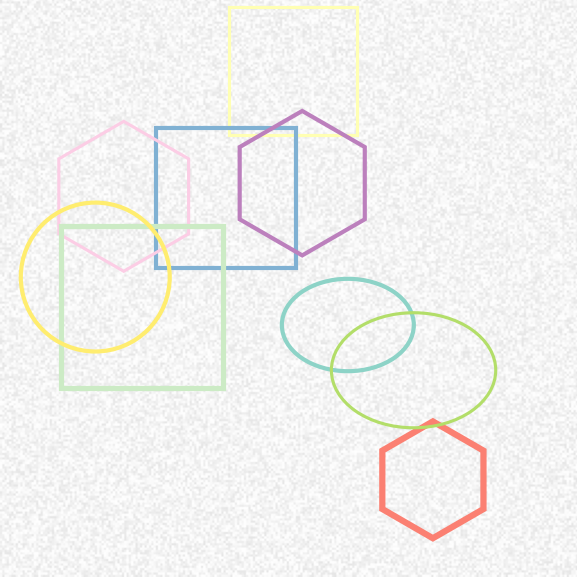[{"shape": "oval", "thickness": 2, "radius": 0.57, "center": [0.602, 0.436]}, {"shape": "square", "thickness": 1.5, "radius": 0.55, "center": [0.508, 0.877]}, {"shape": "hexagon", "thickness": 3, "radius": 0.51, "center": [0.75, 0.168]}, {"shape": "square", "thickness": 2, "radius": 0.61, "center": [0.391, 0.656]}, {"shape": "oval", "thickness": 1.5, "radius": 0.71, "center": [0.716, 0.358]}, {"shape": "hexagon", "thickness": 1.5, "radius": 0.65, "center": [0.214, 0.659]}, {"shape": "hexagon", "thickness": 2, "radius": 0.63, "center": [0.523, 0.682]}, {"shape": "square", "thickness": 2.5, "radius": 0.7, "center": [0.245, 0.468]}, {"shape": "circle", "thickness": 2, "radius": 0.64, "center": [0.165, 0.519]}]